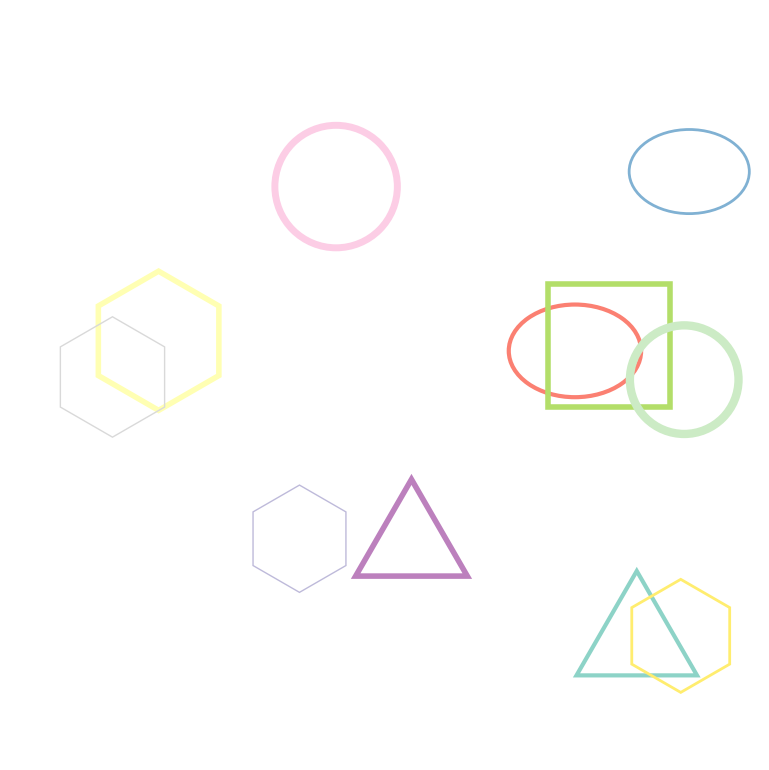[{"shape": "triangle", "thickness": 1.5, "radius": 0.45, "center": [0.827, 0.168]}, {"shape": "hexagon", "thickness": 2, "radius": 0.45, "center": [0.206, 0.557]}, {"shape": "hexagon", "thickness": 0.5, "radius": 0.35, "center": [0.389, 0.3]}, {"shape": "oval", "thickness": 1.5, "radius": 0.43, "center": [0.747, 0.544]}, {"shape": "oval", "thickness": 1, "radius": 0.39, "center": [0.895, 0.777]}, {"shape": "square", "thickness": 2, "radius": 0.4, "center": [0.791, 0.552]}, {"shape": "circle", "thickness": 2.5, "radius": 0.4, "center": [0.437, 0.758]}, {"shape": "hexagon", "thickness": 0.5, "radius": 0.39, "center": [0.146, 0.51]}, {"shape": "triangle", "thickness": 2, "radius": 0.42, "center": [0.534, 0.294]}, {"shape": "circle", "thickness": 3, "radius": 0.35, "center": [0.889, 0.507]}, {"shape": "hexagon", "thickness": 1, "radius": 0.37, "center": [0.884, 0.174]}]